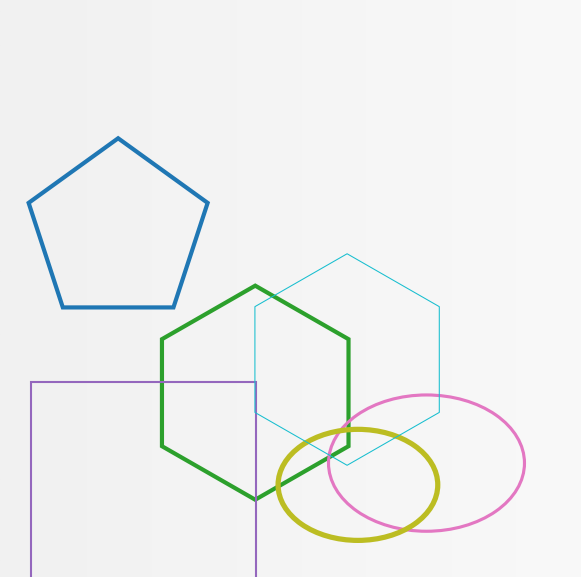[{"shape": "pentagon", "thickness": 2, "radius": 0.81, "center": [0.203, 0.598]}, {"shape": "hexagon", "thickness": 2, "radius": 0.93, "center": [0.439, 0.319]}, {"shape": "square", "thickness": 1, "radius": 0.97, "center": [0.247, 0.143]}, {"shape": "oval", "thickness": 1.5, "radius": 0.84, "center": [0.734, 0.197]}, {"shape": "oval", "thickness": 2.5, "radius": 0.69, "center": [0.616, 0.16]}, {"shape": "hexagon", "thickness": 0.5, "radius": 0.92, "center": [0.597, 0.377]}]